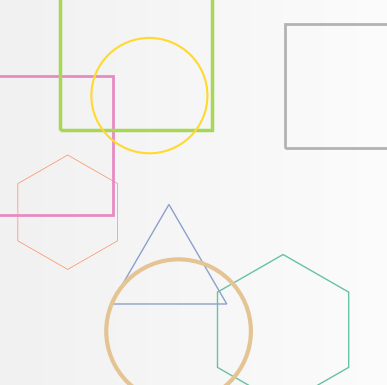[{"shape": "hexagon", "thickness": 1, "radius": 0.98, "center": [0.731, 0.144]}, {"shape": "hexagon", "thickness": 0.5, "radius": 0.74, "center": [0.175, 0.449]}, {"shape": "triangle", "thickness": 1, "radius": 0.86, "center": [0.436, 0.297]}, {"shape": "square", "thickness": 2, "radius": 0.9, "center": [0.112, 0.621]}, {"shape": "square", "thickness": 2.5, "radius": 0.98, "center": [0.352, 0.858]}, {"shape": "circle", "thickness": 1.5, "radius": 0.75, "center": [0.386, 0.752]}, {"shape": "circle", "thickness": 3, "radius": 0.93, "center": [0.461, 0.14]}, {"shape": "square", "thickness": 2, "radius": 0.81, "center": [0.897, 0.778]}]